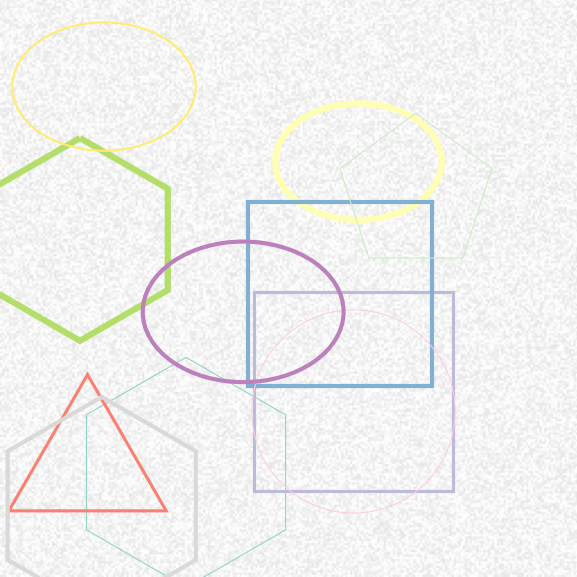[{"shape": "hexagon", "thickness": 0.5, "radius": 1.0, "center": [0.322, 0.181]}, {"shape": "oval", "thickness": 3, "radius": 0.72, "center": [0.621, 0.719]}, {"shape": "square", "thickness": 1.5, "radius": 0.86, "center": [0.613, 0.322]}, {"shape": "triangle", "thickness": 1.5, "radius": 0.79, "center": [0.152, 0.193]}, {"shape": "square", "thickness": 2, "radius": 0.8, "center": [0.588, 0.49]}, {"shape": "hexagon", "thickness": 3, "radius": 0.88, "center": [0.138, 0.585]}, {"shape": "circle", "thickness": 0.5, "radius": 0.88, "center": [0.612, 0.287]}, {"shape": "hexagon", "thickness": 2, "radius": 0.94, "center": [0.176, 0.124]}, {"shape": "oval", "thickness": 2, "radius": 0.87, "center": [0.421, 0.459]}, {"shape": "pentagon", "thickness": 0.5, "radius": 0.69, "center": [0.72, 0.664]}, {"shape": "oval", "thickness": 1, "radius": 0.79, "center": [0.18, 0.849]}]